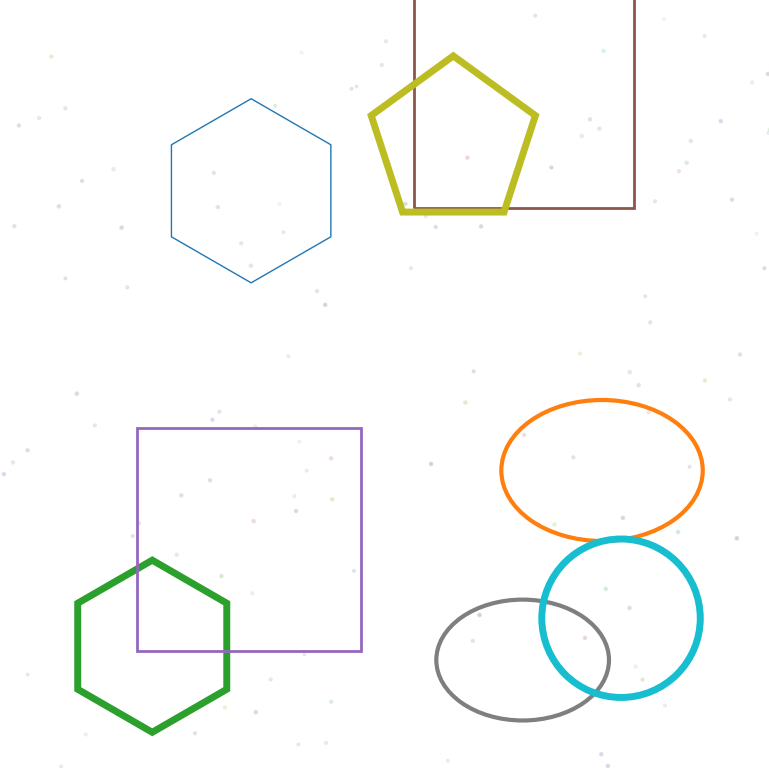[{"shape": "hexagon", "thickness": 0.5, "radius": 0.6, "center": [0.326, 0.752]}, {"shape": "oval", "thickness": 1.5, "radius": 0.65, "center": [0.782, 0.389]}, {"shape": "hexagon", "thickness": 2.5, "radius": 0.56, "center": [0.198, 0.161]}, {"shape": "square", "thickness": 1, "radius": 0.73, "center": [0.323, 0.299]}, {"shape": "square", "thickness": 1, "radius": 0.71, "center": [0.68, 0.872]}, {"shape": "oval", "thickness": 1.5, "radius": 0.56, "center": [0.679, 0.143]}, {"shape": "pentagon", "thickness": 2.5, "radius": 0.56, "center": [0.589, 0.815]}, {"shape": "circle", "thickness": 2.5, "radius": 0.51, "center": [0.807, 0.197]}]